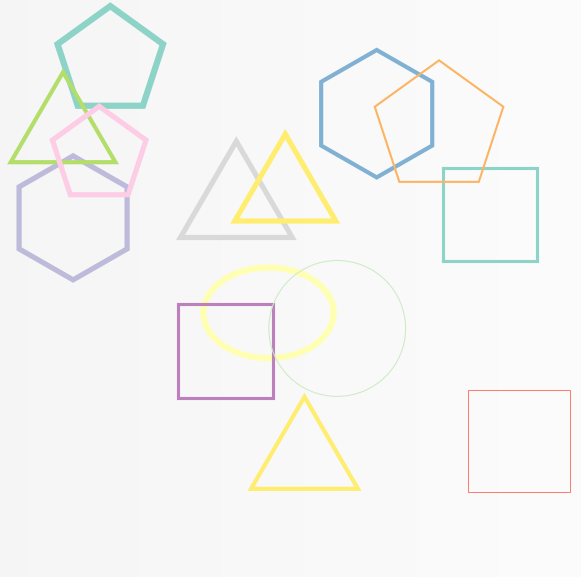[{"shape": "pentagon", "thickness": 3, "radius": 0.48, "center": [0.19, 0.893]}, {"shape": "square", "thickness": 1.5, "radius": 0.41, "center": [0.843, 0.628]}, {"shape": "oval", "thickness": 3, "radius": 0.56, "center": [0.462, 0.457]}, {"shape": "hexagon", "thickness": 2.5, "radius": 0.54, "center": [0.126, 0.622]}, {"shape": "square", "thickness": 0.5, "radius": 0.44, "center": [0.893, 0.236]}, {"shape": "hexagon", "thickness": 2, "radius": 0.55, "center": [0.648, 0.802]}, {"shape": "pentagon", "thickness": 1, "radius": 0.58, "center": [0.755, 0.778]}, {"shape": "triangle", "thickness": 2, "radius": 0.52, "center": [0.109, 0.77]}, {"shape": "pentagon", "thickness": 2.5, "radius": 0.42, "center": [0.171, 0.73]}, {"shape": "triangle", "thickness": 2.5, "radius": 0.56, "center": [0.407, 0.643]}, {"shape": "square", "thickness": 1.5, "radius": 0.41, "center": [0.388, 0.391]}, {"shape": "circle", "thickness": 0.5, "radius": 0.59, "center": [0.58, 0.43]}, {"shape": "triangle", "thickness": 2, "radius": 0.53, "center": [0.524, 0.206]}, {"shape": "triangle", "thickness": 2.5, "radius": 0.5, "center": [0.491, 0.667]}]